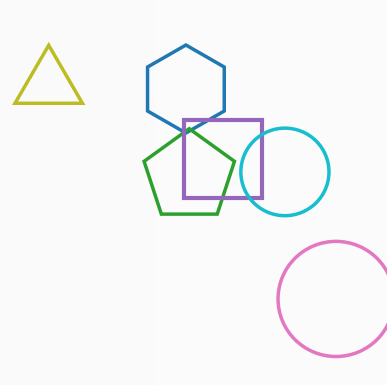[{"shape": "hexagon", "thickness": 2.5, "radius": 0.57, "center": [0.48, 0.769]}, {"shape": "pentagon", "thickness": 2.5, "radius": 0.61, "center": [0.488, 0.543]}, {"shape": "square", "thickness": 3, "radius": 0.5, "center": [0.576, 0.588]}, {"shape": "circle", "thickness": 2.5, "radius": 0.75, "center": [0.867, 0.224]}, {"shape": "triangle", "thickness": 2.5, "radius": 0.5, "center": [0.126, 0.782]}, {"shape": "circle", "thickness": 2.5, "radius": 0.57, "center": [0.735, 0.553]}]